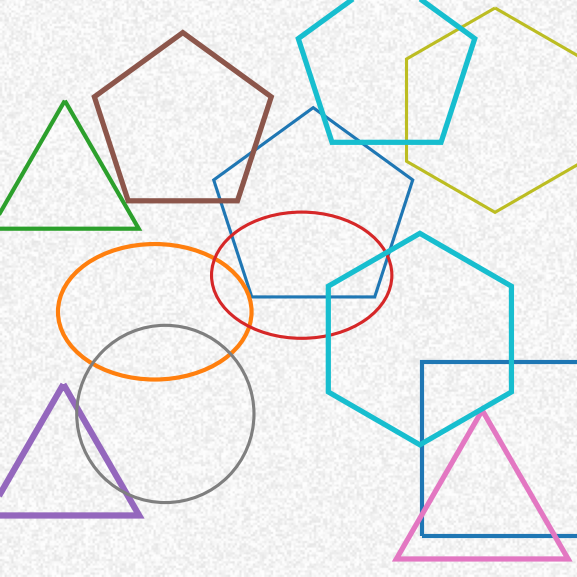[{"shape": "square", "thickness": 2, "radius": 0.75, "center": [0.881, 0.221]}, {"shape": "pentagon", "thickness": 1.5, "radius": 0.91, "center": [0.542, 0.632]}, {"shape": "oval", "thickness": 2, "radius": 0.84, "center": [0.268, 0.459]}, {"shape": "triangle", "thickness": 2, "radius": 0.74, "center": [0.112, 0.677]}, {"shape": "oval", "thickness": 1.5, "radius": 0.78, "center": [0.522, 0.523]}, {"shape": "triangle", "thickness": 3, "radius": 0.76, "center": [0.11, 0.182]}, {"shape": "pentagon", "thickness": 2.5, "radius": 0.81, "center": [0.317, 0.782]}, {"shape": "triangle", "thickness": 2.5, "radius": 0.86, "center": [0.835, 0.117]}, {"shape": "circle", "thickness": 1.5, "radius": 0.77, "center": [0.286, 0.282]}, {"shape": "hexagon", "thickness": 1.5, "radius": 0.88, "center": [0.857, 0.808]}, {"shape": "pentagon", "thickness": 2.5, "radius": 0.8, "center": [0.669, 0.883]}, {"shape": "hexagon", "thickness": 2.5, "radius": 0.92, "center": [0.727, 0.412]}]